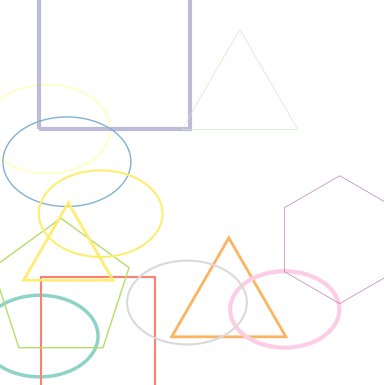[{"shape": "oval", "thickness": 2.5, "radius": 0.76, "center": [0.103, 0.127]}, {"shape": "oval", "thickness": 1, "radius": 0.82, "center": [0.122, 0.665]}, {"shape": "square", "thickness": 3, "radius": 0.98, "center": [0.298, 0.86]}, {"shape": "square", "thickness": 1.5, "radius": 0.74, "center": [0.254, 0.132]}, {"shape": "oval", "thickness": 1, "radius": 0.83, "center": [0.174, 0.58]}, {"shape": "triangle", "thickness": 2, "radius": 0.86, "center": [0.594, 0.211]}, {"shape": "pentagon", "thickness": 1, "radius": 0.93, "center": [0.158, 0.247]}, {"shape": "oval", "thickness": 3, "radius": 0.71, "center": [0.74, 0.196]}, {"shape": "oval", "thickness": 1.5, "radius": 0.78, "center": [0.486, 0.214]}, {"shape": "hexagon", "thickness": 0.5, "radius": 0.83, "center": [0.882, 0.377]}, {"shape": "triangle", "thickness": 0.5, "radius": 0.87, "center": [0.623, 0.75]}, {"shape": "oval", "thickness": 1.5, "radius": 0.8, "center": [0.262, 0.445]}, {"shape": "triangle", "thickness": 2, "radius": 0.67, "center": [0.177, 0.339]}]